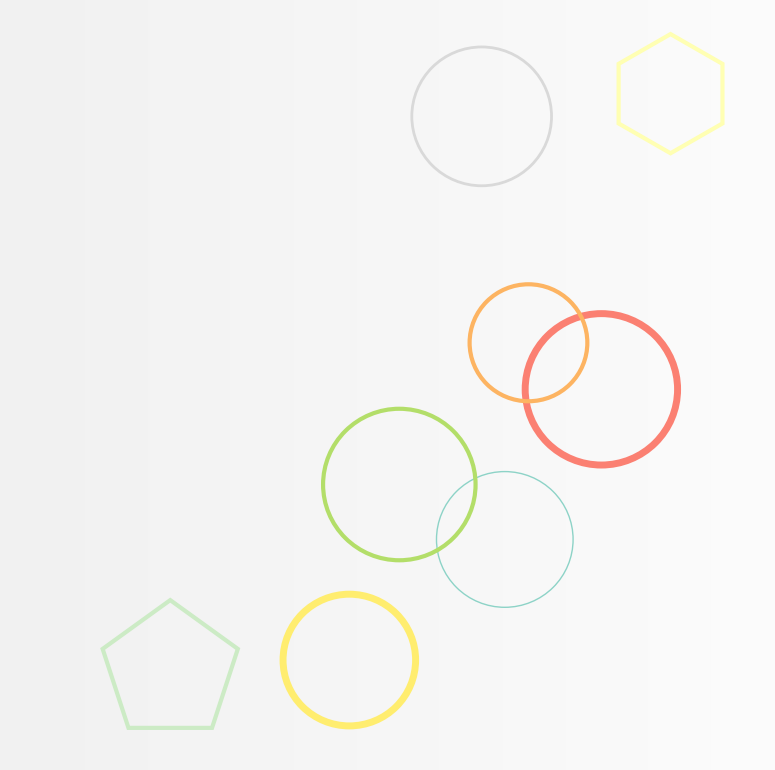[{"shape": "circle", "thickness": 0.5, "radius": 0.44, "center": [0.651, 0.299]}, {"shape": "hexagon", "thickness": 1.5, "radius": 0.39, "center": [0.865, 0.878]}, {"shape": "circle", "thickness": 2.5, "radius": 0.49, "center": [0.776, 0.494]}, {"shape": "circle", "thickness": 1.5, "radius": 0.38, "center": [0.682, 0.555]}, {"shape": "circle", "thickness": 1.5, "radius": 0.49, "center": [0.515, 0.371]}, {"shape": "circle", "thickness": 1, "radius": 0.45, "center": [0.622, 0.849]}, {"shape": "pentagon", "thickness": 1.5, "radius": 0.46, "center": [0.22, 0.129]}, {"shape": "circle", "thickness": 2.5, "radius": 0.43, "center": [0.451, 0.143]}]